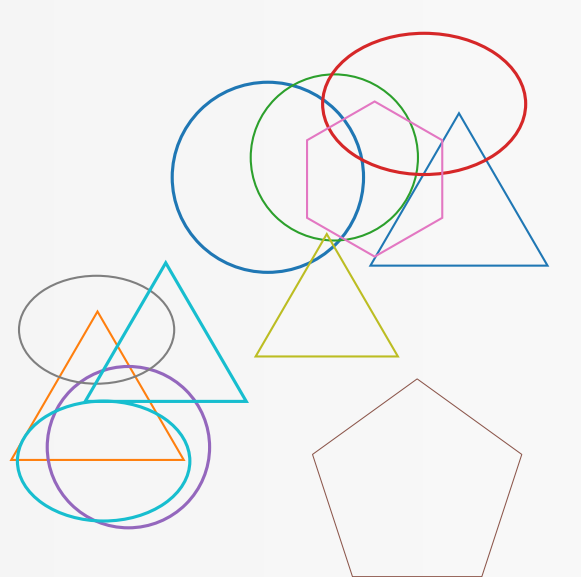[{"shape": "triangle", "thickness": 1, "radius": 0.88, "center": [0.79, 0.627]}, {"shape": "circle", "thickness": 1.5, "radius": 0.82, "center": [0.461, 0.692]}, {"shape": "triangle", "thickness": 1, "radius": 0.86, "center": [0.168, 0.288]}, {"shape": "circle", "thickness": 1, "radius": 0.72, "center": [0.575, 0.726]}, {"shape": "oval", "thickness": 1.5, "radius": 0.87, "center": [0.73, 0.819]}, {"shape": "circle", "thickness": 1.5, "radius": 0.7, "center": [0.221, 0.225]}, {"shape": "pentagon", "thickness": 0.5, "radius": 0.95, "center": [0.718, 0.154]}, {"shape": "hexagon", "thickness": 1, "radius": 0.67, "center": [0.645, 0.689]}, {"shape": "oval", "thickness": 1, "radius": 0.67, "center": [0.166, 0.428]}, {"shape": "triangle", "thickness": 1, "radius": 0.71, "center": [0.562, 0.453]}, {"shape": "triangle", "thickness": 1.5, "radius": 0.8, "center": [0.285, 0.384]}, {"shape": "oval", "thickness": 1.5, "radius": 0.74, "center": [0.178, 0.201]}]